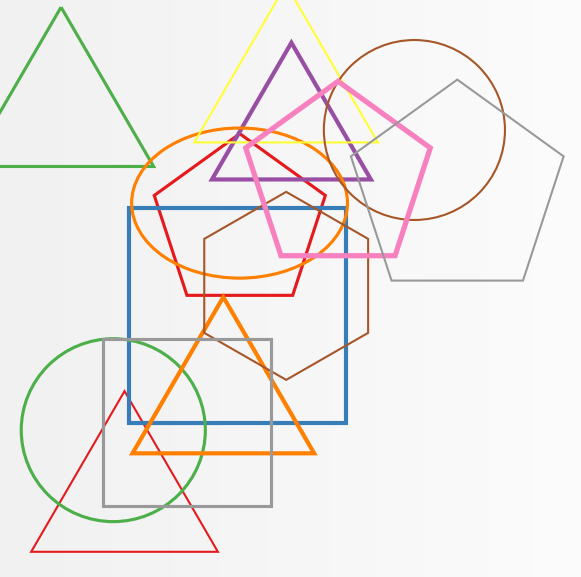[{"shape": "triangle", "thickness": 1, "radius": 0.93, "center": [0.214, 0.136]}, {"shape": "pentagon", "thickness": 1.5, "radius": 0.77, "center": [0.413, 0.613]}, {"shape": "square", "thickness": 2, "radius": 0.93, "center": [0.408, 0.453]}, {"shape": "triangle", "thickness": 1.5, "radius": 0.92, "center": [0.105, 0.803]}, {"shape": "circle", "thickness": 1.5, "radius": 0.79, "center": [0.195, 0.254]}, {"shape": "triangle", "thickness": 2, "radius": 0.79, "center": [0.501, 0.767]}, {"shape": "triangle", "thickness": 2, "radius": 0.9, "center": [0.384, 0.304]}, {"shape": "oval", "thickness": 1.5, "radius": 0.93, "center": [0.412, 0.647]}, {"shape": "triangle", "thickness": 1, "radius": 0.91, "center": [0.492, 0.844]}, {"shape": "circle", "thickness": 1, "radius": 0.78, "center": [0.713, 0.774]}, {"shape": "hexagon", "thickness": 1, "radius": 0.81, "center": [0.492, 0.504]}, {"shape": "pentagon", "thickness": 2.5, "radius": 0.83, "center": [0.582, 0.691]}, {"shape": "square", "thickness": 1.5, "radius": 0.73, "center": [0.322, 0.268]}, {"shape": "pentagon", "thickness": 1, "radius": 0.96, "center": [0.787, 0.669]}]